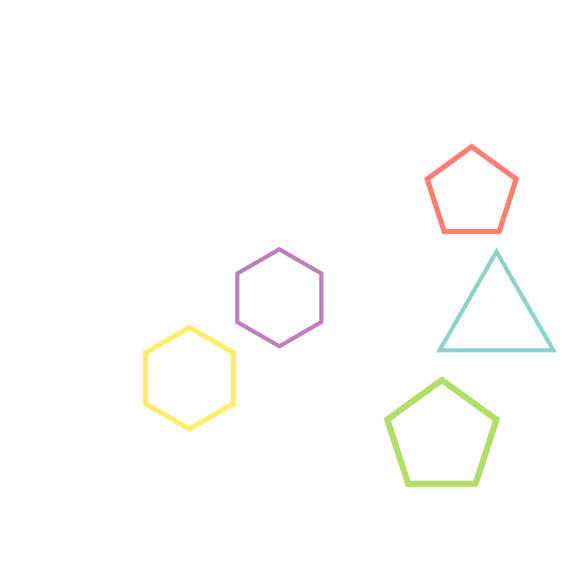[{"shape": "triangle", "thickness": 2, "radius": 0.57, "center": [0.86, 0.449]}, {"shape": "pentagon", "thickness": 2.5, "radius": 0.41, "center": [0.817, 0.664]}, {"shape": "pentagon", "thickness": 3, "radius": 0.5, "center": [0.765, 0.242]}, {"shape": "hexagon", "thickness": 2, "radius": 0.42, "center": [0.484, 0.483]}, {"shape": "hexagon", "thickness": 2.5, "radius": 0.44, "center": [0.328, 0.344]}]